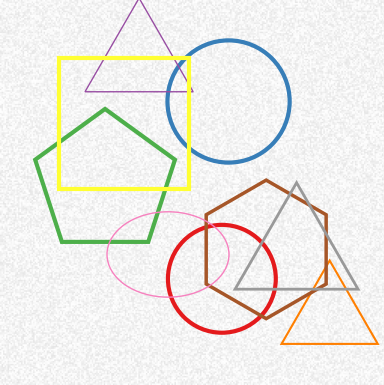[{"shape": "circle", "thickness": 3, "radius": 0.7, "center": [0.576, 0.276]}, {"shape": "circle", "thickness": 3, "radius": 0.79, "center": [0.594, 0.736]}, {"shape": "pentagon", "thickness": 3, "radius": 0.95, "center": [0.273, 0.526]}, {"shape": "triangle", "thickness": 1, "radius": 0.81, "center": [0.361, 0.843]}, {"shape": "triangle", "thickness": 1.5, "radius": 0.72, "center": [0.856, 0.179]}, {"shape": "square", "thickness": 3, "radius": 0.85, "center": [0.322, 0.679]}, {"shape": "hexagon", "thickness": 2.5, "radius": 0.9, "center": [0.691, 0.352]}, {"shape": "oval", "thickness": 1, "radius": 0.79, "center": [0.436, 0.339]}, {"shape": "triangle", "thickness": 2, "radius": 0.92, "center": [0.77, 0.341]}]